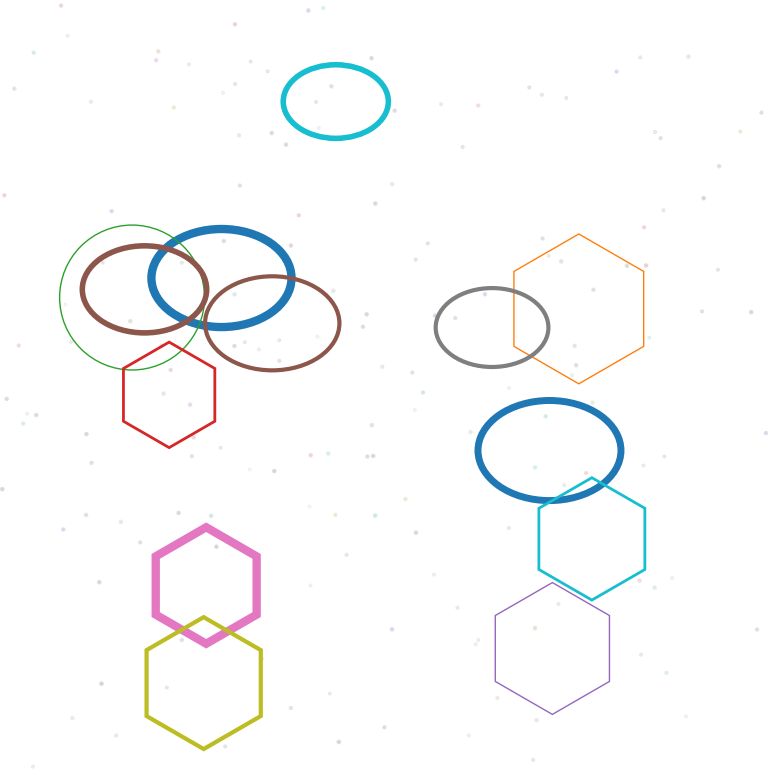[{"shape": "oval", "thickness": 2.5, "radius": 0.46, "center": [0.714, 0.415]}, {"shape": "oval", "thickness": 3, "radius": 0.45, "center": [0.288, 0.639]}, {"shape": "hexagon", "thickness": 0.5, "radius": 0.49, "center": [0.752, 0.599]}, {"shape": "circle", "thickness": 0.5, "radius": 0.47, "center": [0.172, 0.614]}, {"shape": "hexagon", "thickness": 1, "radius": 0.34, "center": [0.22, 0.487]}, {"shape": "hexagon", "thickness": 0.5, "radius": 0.43, "center": [0.717, 0.158]}, {"shape": "oval", "thickness": 2, "radius": 0.4, "center": [0.188, 0.624]}, {"shape": "oval", "thickness": 1.5, "radius": 0.44, "center": [0.354, 0.58]}, {"shape": "hexagon", "thickness": 3, "radius": 0.38, "center": [0.268, 0.24]}, {"shape": "oval", "thickness": 1.5, "radius": 0.37, "center": [0.639, 0.575]}, {"shape": "hexagon", "thickness": 1.5, "radius": 0.43, "center": [0.265, 0.113]}, {"shape": "hexagon", "thickness": 1, "radius": 0.4, "center": [0.769, 0.3]}, {"shape": "oval", "thickness": 2, "radius": 0.34, "center": [0.436, 0.868]}]